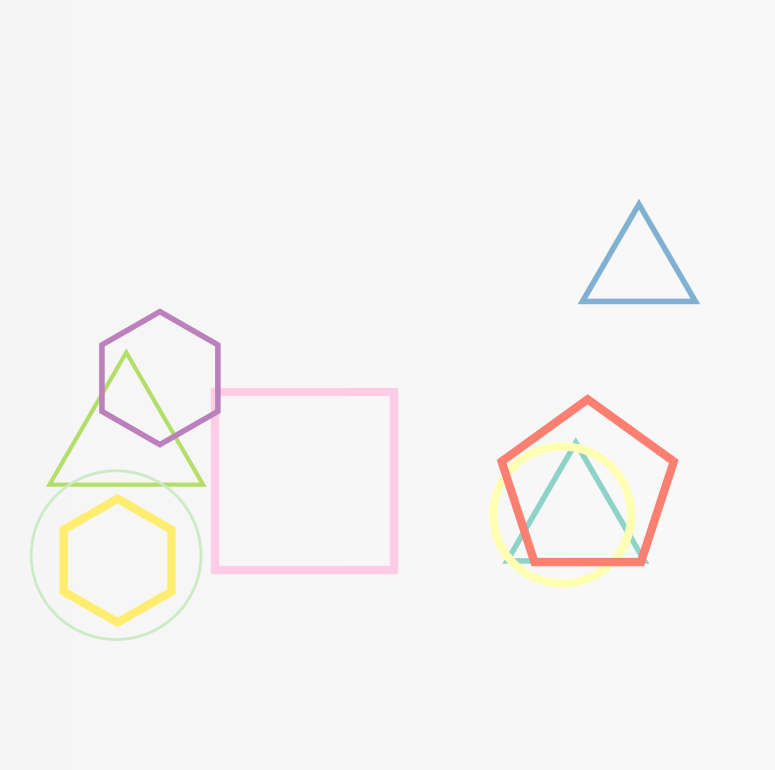[{"shape": "triangle", "thickness": 2, "radius": 0.51, "center": [0.743, 0.323]}, {"shape": "circle", "thickness": 3, "radius": 0.44, "center": [0.726, 0.331]}, {"shape": "pentagon", "thickness": 3, "radius": 0.58, "center": [0.758, 0.365]}, {"shape": "triangle", "thickness": 2, "radius": 0.42, "center": [0.824, 0.651]}, {"shape": "triangle", "thickness": 1.5, "radius": 0.57, "center": [0.163, 0.428]}, {"shape": "square", "thickness": 3, "radius": 0.58, "center": [0.393, 0.375]}, {"shape": "hexagon", "thickness": 2, "radius": 0.43, "center": [0.206, 0.509]}, {"shape": "circle", "thickness": 1, "radius": 0.55, "center": [0.15, 0.279]}, {"shape": "hexagon", "thickness": 3, "radius": 0.4, "center": [0.152, 0.272]}]